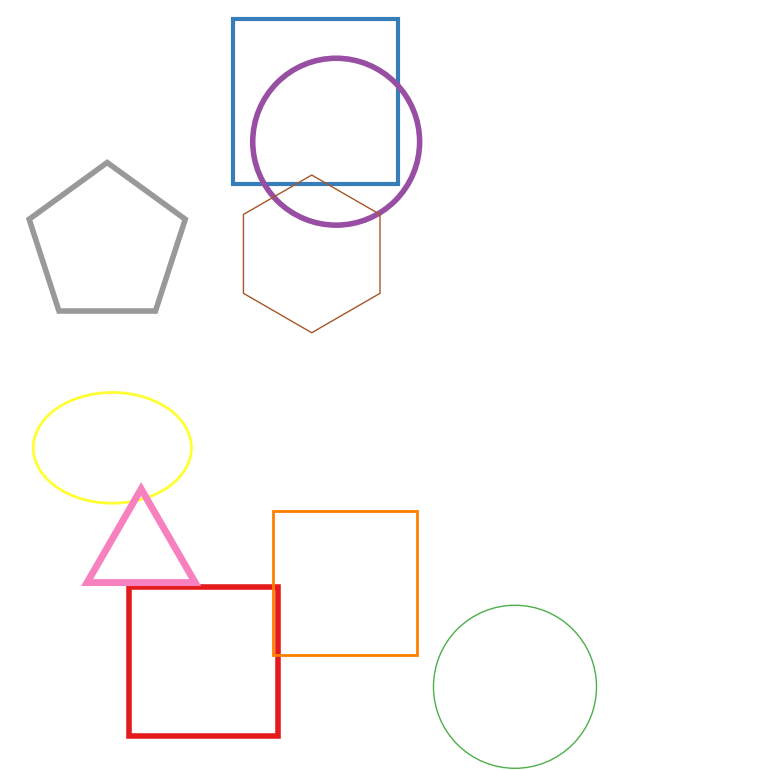[{"shape": "square", "thickness": 2, "radius": 0.48, "center": [0.264, 0.141]}, {"shape": "square", "thickness": 1.5, "radius": 0.54, "center": [0.409, 0.868]}, {"shape": "circle", "thickness": 0.5, "radius": 0.53, "center": [0.669, 0.108]}, {"shape": "circle", "thickness": 2, "radius": 0.54, "center": [0.437, 0.816]}, {"shape": "square", "thickness": 1, "radius": 0.47, "center": [0.448, 0.243]}, {"shape": "oval", "thickness": 1, "radius": 0.51, "center": [0.146, 0.418]}, {"shape": "hexagon", "thickness": 0.5, "radius": 0.51, "center": [0.405, 0.67]}, {"shape": "triangle", "thickness": 2.5, "radius": 0.41, "center": [0.183, 0.284]}, {"shape": "pentagon", "thickness": 2, "radius": 0.53, "center": [0.139, 0.682]}]